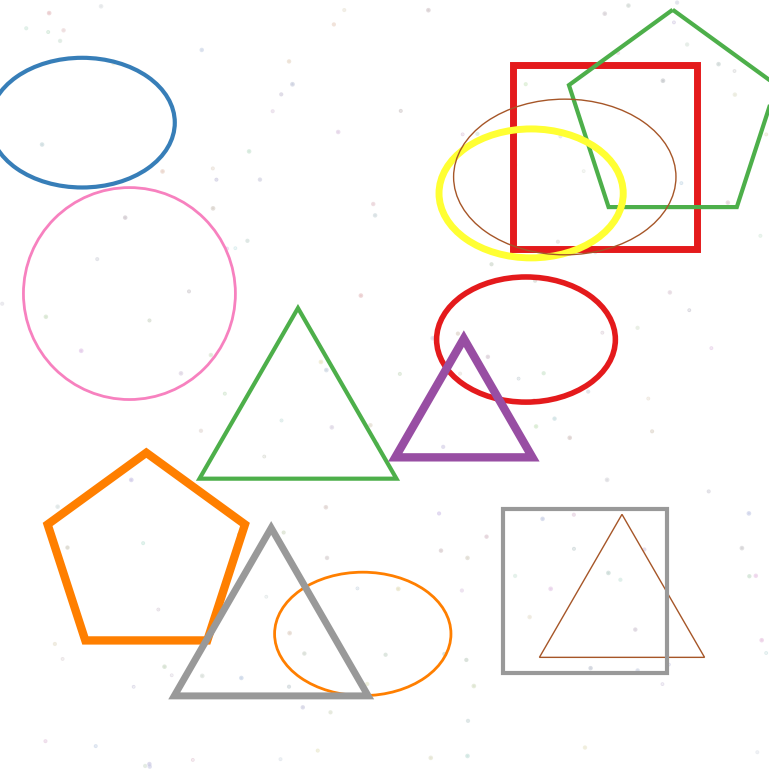[{"shape": "square", "thickness": 2.5, "radius": 0.6, "center": [0.786, 0.797]}, {"shape": "oval", "thickness": 2, "radius": 0.58, "center": [0.683, 0.559]}, {"shape": "oval", "thickness": 1.5, "radius": 0.6, "center": [0.107, 0.841]}, {"shape": "pentagon", "thickness": 1.5, "radius": 0.71, "center": [0.874, 0.846]}, {"shape": "triangle", "thickness": 1.5, "radius": 0.74, "center": [0.387, 0.452]}, {"shape": "triangle", "thickness": 3, "radius": 0.51, "center": [0.602, 0.457]}, {"shape": "oval", "thickness": 1, "radius": 0.57, "center": [0.471, 0.177]}, {"shape": "pentagon", "thickness": 3, "radius": 0.67, "center": [0.19, 0.277]}, {"shape": "oval", "thickness": 2.5, "radius": 0.6, "center": [0.69, 0.749]}, {"shape": "triangle", "thickness": 0.5, "radius": 0.62, "center": [0.808, 0.208]}, {"shape": "oval", "thickness": 0.5, "radius": 0.72, "center": [0.733, 0.77]}, {"shape": "circle", "thickness": 1, "radius": 0.69, "center": [0.168, 0.619]}, {"shape": "triangle", "thickness": 2.5, "radius": 0.73, "center": [0.352, 0.169]}, {"shape": "square", "thickness": 1.5, "radius": 0.53, "center": [0.76, 0.232]}]